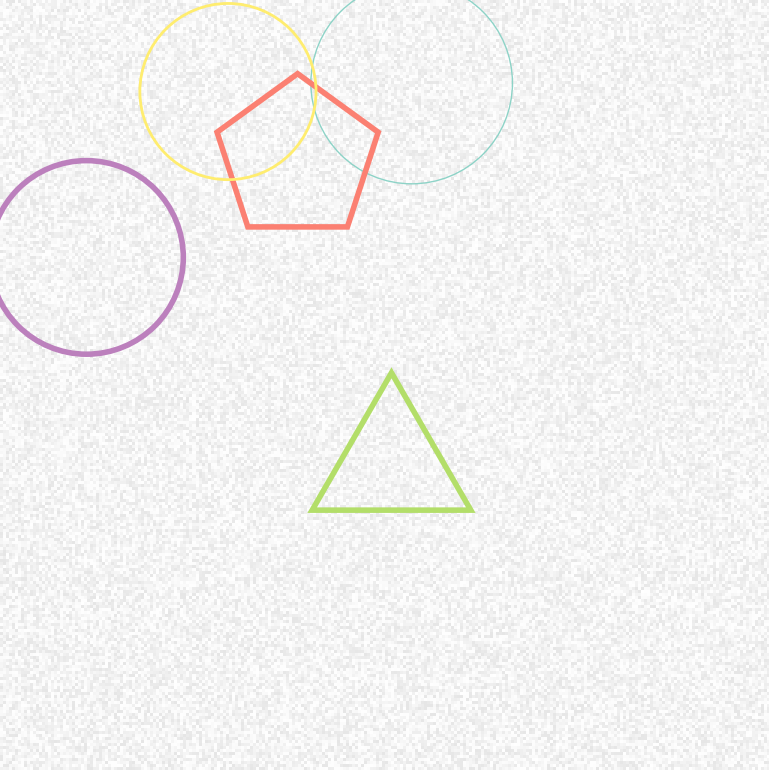[{"shape": "circle", "thickness": 0.5, "radius": 0.65, "center": [0.535, 0.892]}, {"shape": "pentagon", "thickness": 2, "radius": 0.55, "center": [0.387, 0.794]}, {"shape": "triangle", "thickness": 2, "radius": 0.59, "center": [0.508, 0.397]}, {"shape": "circle", "thickness": 2, "radius": 0.63, "center": [0.112, 0.666]}, {"shape": "circle", "thickness": 1, "radius": 0.57, "center": [0.296, 0.881]}]